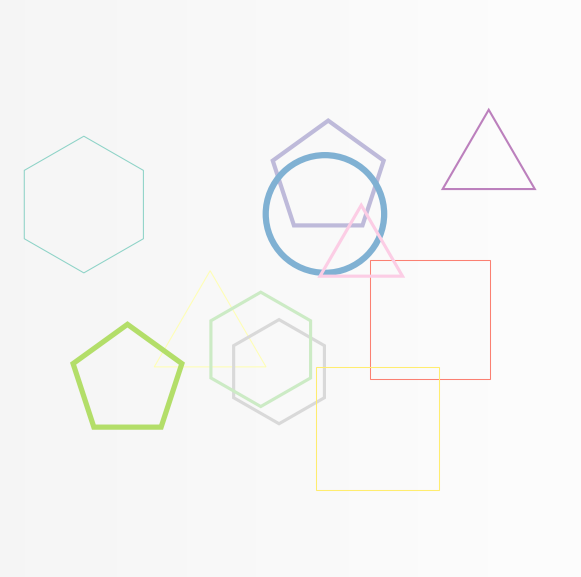[{"shape": "hexagon", "thickness": 0.5, "radius": 0.59, "center": [0.144, 0.645]}, {"shape": "triangle", "thickness": 0.5, "radius": 0.56, "center": [0.362, 0.419]}, {"shape": "pentagon", "thickness": 2, "radius": 0.5, "center": [0.565, 0.69]}, {"shape": "square", "thickness": 0.5, "radius": 0.52, "center": [0.739, 0.446]}, {"shape": "circle", "thickness": 3, "radius": 0.51, "center": [0.559, 0.629]}, {"shape": "pentagon", "thickness": 2.5, "radius": 0.49, "center": [0.219, 0.339]}, {"shape": "triangle", "thickness": 1.5, "radius": 0.41, "center": [0.622, 0.562]}, {"shape": "hexagon", "thickness": 1.5, "radius": 0.45, "center": [0.48, 0.356]}, {"shape": "triangle", "thickness": 1, "radius": 0.46, "center": [0.841, 0.718]}, {"shape": "hexagon", "thickness": 1.5, "radius": 0.5, "center": [0.449, 0.394]}, {"shape": "square", "thickness": 0.5, "radius": 0.53, "center": [0.649, 0.257]}]